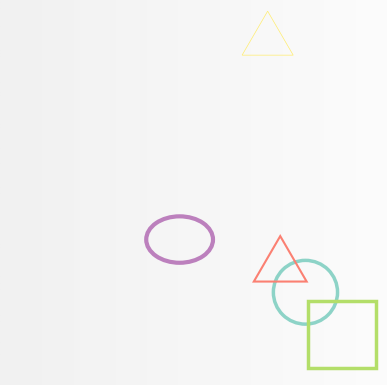[{"shape": "circle", "thickness": 2.5, "radius": 0.41, "center": [0.788, 0.241]}, {"shape": "triangle", "thickness": 1.5, "radius": 0.39, "center": [0.723, 0.308]}, {"shape": "square", "thickness": 2.5, "radius": 0.43, "center": [0.883, 0.131]}, {"shape": "oval", "thickness": 3, "radius": 0.43, "center": [0.464, 0.378]}, {"shape": "triangle", "thickness": 0.5, "radius": 0.38, "center": [0.691, 0.895]}]